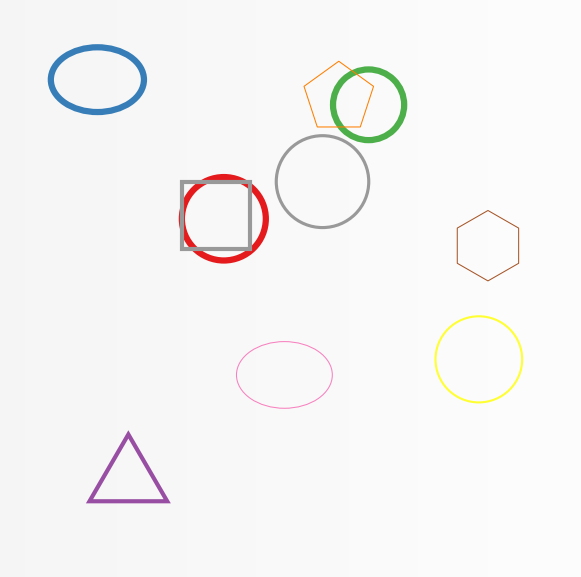[{"shape": "circle", "thickness": 3, "radius": 0.36, "center": [0.385, 0.62]}, {"shape": "oval", "thickness": 3, "radius": 0.4, "center": [0.168, 0.861]}, {"shape": "circle", "thickness": 3, "radius": 0.31, "center": [0.634, 0.818]}, {"shape": "triangle", "thickness": 2, "radius": 0.39, "center": [0.221, 0.17]}, {"shape": "pentagon", "thickness": 0.5, "radius": 0.31, "center": [0.583, 0.83]}, {"shape": "circle", "thickness": 1, "radius": 0.37, "center": [0.824, 0.377]}, {"shape": "hexagon", "thickness": 0.5, "radius": 0.3, "center": [0.84, 0.574]}, {"shape": "oval", "thickness": 0.5, "radius": 0.41, "center": [0.489, 0.35]}, {"shape": "circle", "thickness": 1.5, "radius": 0.4, "center": [0.555, 0.685]}, {"shape": "square", "thickness": 2, "radius": 0.29, "center": [0.372, 0.626]}]